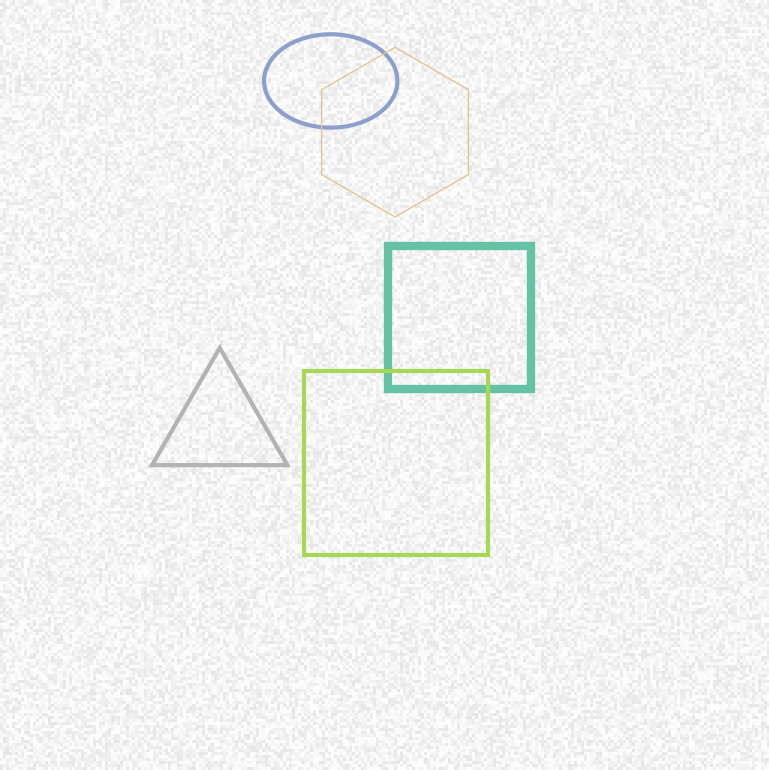[{"shape": "square", "thickness": 3, "radius": 0.46, "center": [0.597, 0.588]}, {"shape": "oval", "thickness": 1.5, "radius": 0.43, "center": [0.43, 0.895]}, {"shape": "square", "thickness": 1.5, "radius": 0.6, "center": [0.515, 0.398]}, {"shape": "hexagon", "thickness": 0.5, "radius": 0.55, "center": [0.513, 0.828]}, {"shape": "triangle", "thickness": 1.5, "radius": 0.51, "center": [0.285, 0.447]}]